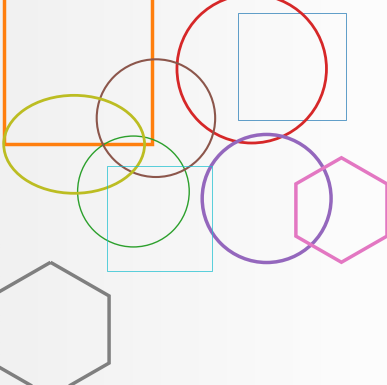[{"shape": "square", "thickness": 0.5, "radius": 0.7, "center": [0.753, 0.828]}, {"shape": "square", "thickness": 2.5, "radius": 0.96, "center": [0.201, 0.818]}, {"shape": "circle", "thickness": 1, "radius": 0.72, "center": [0.344, 0.503]}, {"shape": "circle", "thickness": 2, "radius": 0.96, "center": [0.65, 0.821]}, {"shape": "circle", "thickness": 2.5, "radius": 0.83, "center": [0.688, 0.484]}, {"shape": "circle", "thickness": 1.5, "radius": 0.76, "center": [0.402, 0.693]}, {"shape": "hexagon", "thickness": 2.5, "radius": 0.68, "center": [0.881, 0.455]}, {"shape": "hexagon", "thickness": 2.5, "radius": 0.87, "center": [0.13, 0.144]}, {"shape": "oval", "thickness": 2, "radius": 0.91, "center": [0.191, 0.625]}, {"shape": "square", "thickness": 0.5, "radius": 0.68, "center": [0.412, 0.432]}]